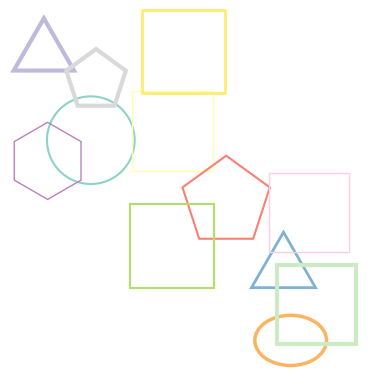[{"shape": "circle", "thickness": 1.5, "radius": 0.57, "center": [0.236, 0.636]}, {"shape": "square", "thickness": 1, "radius": 0.52, "center": [0.448, 0.659]}, {"shape": "triangle", "thickness": 3, "radius": 0.45, "center": [0.114, 0.862]}, {"shape": "pentagon", "thickness": 1.5, "radius": 0.6, "center": [0.587, 0.476]}, {"shape": "triangle", "thickness": 2, "radius": 0.48, "center": [0.736, 0.301]}, {"shape": "oval", "thickness": 2.5, "radius": 0.47, "center": [0.755, 0.116]}, {"shape": "square", "thickness": 1.5, "radius": 0.55, "center": [0.447, 0.362]}, {"shape": "square", "thickness": 1, "radius": 0.52, "center": [0.803, 0.448]}, {"shape": "pentagon", "thickness": 3, "radius": 0.41, "center": [0.249, 0.791]}, {"shape": "hexagon", "thickness": 1, "radius": 0.5, "center": [0.124, 0.582]}, {"shape": "square", "thickness": 3, "radius": 0.51, "center": [0.822, 0.209]}, {"shape": "square", "thickness": 2, "radius": 0.54, "center": [0.476, 0.866]}]